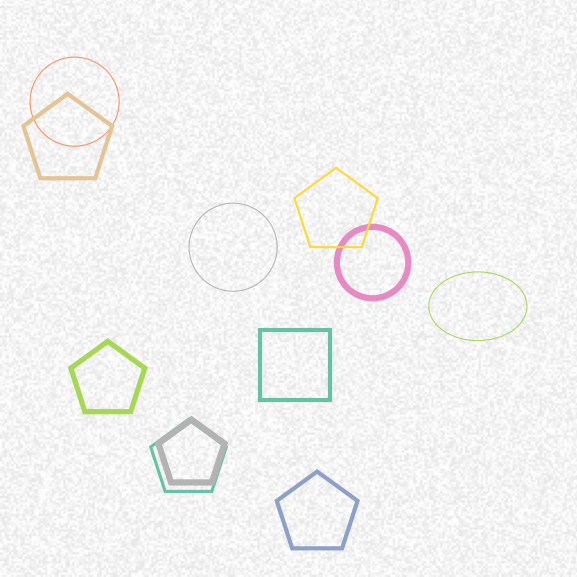[{"shape": "square", "thickness": 2, "radius": 0.3, "center": [0.511, 0.367]}, {"shape": "pentagon", "thickness": 1.5, "radius": 0.34, "center": [0.326, 0.204]}, {"shape": "circle", "thickness": 0.5, "radius": 0.39, "center": [0.129, 0.823]}, {"shape": "pentagon", "thickness": 2, "radius": 0.37, "center": [0.549, 0.109]}, {"shape": "circle", "thickness": 3, "radius": 0.31, "center": [0.645, 0.544]}, {"shape": "oval", "thickness": 0.5, "radius": 0.42, "center": [0.827, 0.469]}, {"shape": "pentagon", "thickness": 2.5, "radius": 0.34, "center": [0.187, 0.341]}, {"shape": "pentagon", "thickness": 1, "radius": 0.38, "center": [0.582, 0.633]}, {"shape": "pentagon", "thickness": 2, "radius": 0.4, "center": [0.117, 0.756]}, {"shape": "pentagon", "thickness": 3, "radius": 0.3, "center": [0.332, 0.212]}, {"shape": "circle", "thickness": 0.5, "radius": 0.38, "center": [0.404, 0.571]}]